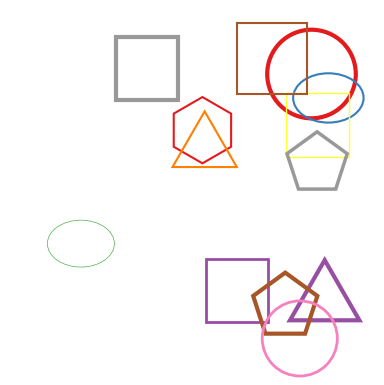[{"shape": "circle", "thickness": 3, "radius": 0.58, "center": [0.809, 0.808]}, {"shape": "hexagon", "thickness": 1.5, "radius": 0.43, "center": [0.526, 0.662]}, {"shape": "oval", "thickness": 1.5, "radius": 0.46, "center": [0.853, 0.746]}, {"shape": "oval", "thickness": 0.5, "radius": 0.43, "center": [0.21, 0.367]}, {"shape": "triangle", "thickness": 3, "radius": 0.52, "center": [0.843, 0.22]}, {"shape": "square", "thickness": 2, "radius": 0.4, "center": [0.615, 0.245]}, {"shape": "triangle", "thickness": 1.5, "radius": 0.48, "center": [0.532, 0.614]}, {"shape": "square", "thickness": 1, "radius": 0.41, "center": [0.825, 0.676]}, {"shape": "pentagon", "thickness": 3, "radius": 0.44, "center": [0.741, 0.204]}, {"shape": "square", "thickness": 1.5, "radius": 0.46, "center": [0.707, 0.849]}, {"shape": "circle", "thickness": 2, "radius": 0.49, "center": [0.779, 0.121]}, {"shape": "pentagon", "thickness": 2.5, "radius": 0.41, "center": [0.824, 0.575]}, {"shape": "square", "thickness": 3, "radius": 0.41, "center": [0.382, 0.822]}]